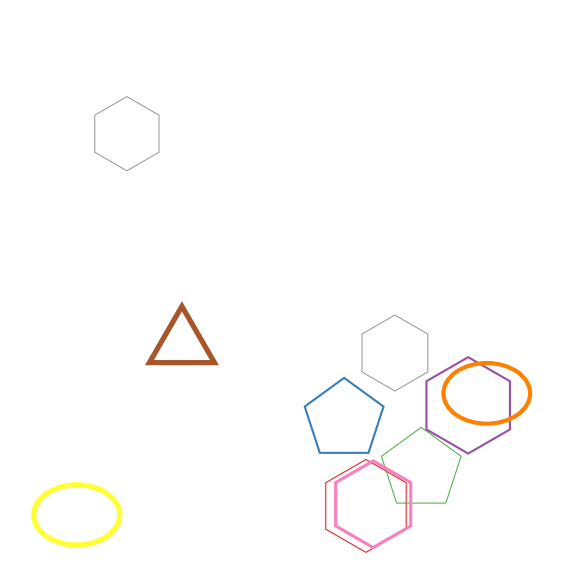[{"shape": "hexagon", "thickness": 0.5, "radius": 0.4, "center": [0.634, 0.123]}, {"shape": "pentagon", "thickness": 1, "radius": 0.36, "center": [0.596, 0.273]}, {"shape": "pentagon", "thickness": 0.5, "radius": 0.36, "center": [0.729, 0.187]}, {"shape": "hexagon", "thickness": 1, "radius": 0.42, "center": [0.811, 0.297]}, {"shape": "oval", "thickness": 2, "radius": 0.38, "center": [0.843, 0.318]}, {"shape": "oval", "thickness": 2.5, "radius": 0.37, "center": [0.133, 0.108]}, {"shape": "triangle", "thickness": 2.5, "radius": 0.33, "center": [0.315, 0.404]}, {"shape": "hexagon", "thickness": 1.5, "radius": 0.38, "center": [0.646, 0.126]}, {"shape": "hexagon", "thickness": 0.5, "radius": 0.33, "center": [0.684, 0.388]}, {"shape": "hexagon", "thickness": 0.5, "radius": 0.32, "center": [0.22, 0.768]}]